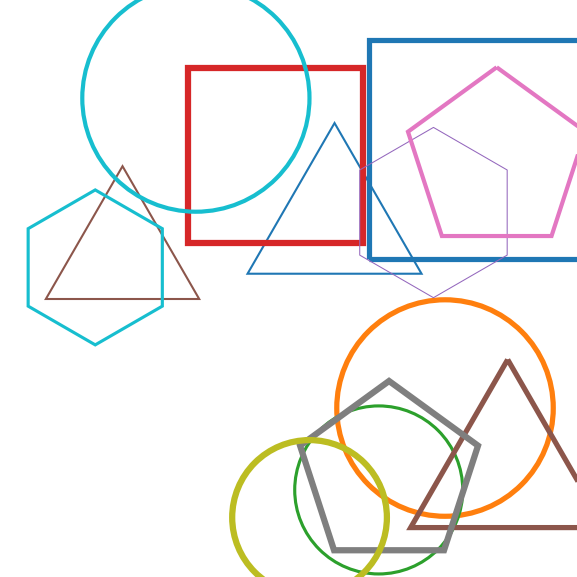[{"shape": "square", "thickness": 2.5, "radius": 0.95, "center": [0.828, 0.74]}, {"shape": "triangle", "thickness": 1, "radius": 0.87, "center": [0.579, 0.612]}, {"shape": "circle", "thickness": 2.5, "radius": 0.94, "center": [0.771, 0.293]}, {"shape": "circle", "thickness": 1.5, "radius": 0.73, "center": [0.656, 0.151]}, {"shape": "square", "thickness": 3, "radius": 0.76, "center": [0.477, 0.73]}, {"shape": "hexagon", "thickness": 0.5, "radius": 0.74, "center": [0.751, 0.631]}, {"shape": "triangle", "thickness": 1, "radius": 0.77, "center": [0.212, 0.558]}, {"shape": "triangle", "thickness": 2.5, "radius": 0.97, "center": [0.879, 0.183]}, {"shape": "pentagon", "thickness": 2, "radius": 0.81, "center": [0.86, 0.721]}, {"shape": "pentagon", "thickness": 3, "radius": 0.81, "center": [0.674, 0.177]}, {"shape": "circle", "thickness": 3, "radius": 0.67, "center": [0.536, 0.103]}, {"shape": "circle", "thickness": 2, "radius": 0.98, "center": [0.339, 0.829]}, {"shape": "hexagon", "thickness": 1.5, "radius": 0.67, "center": [0.165, 0.536]}]